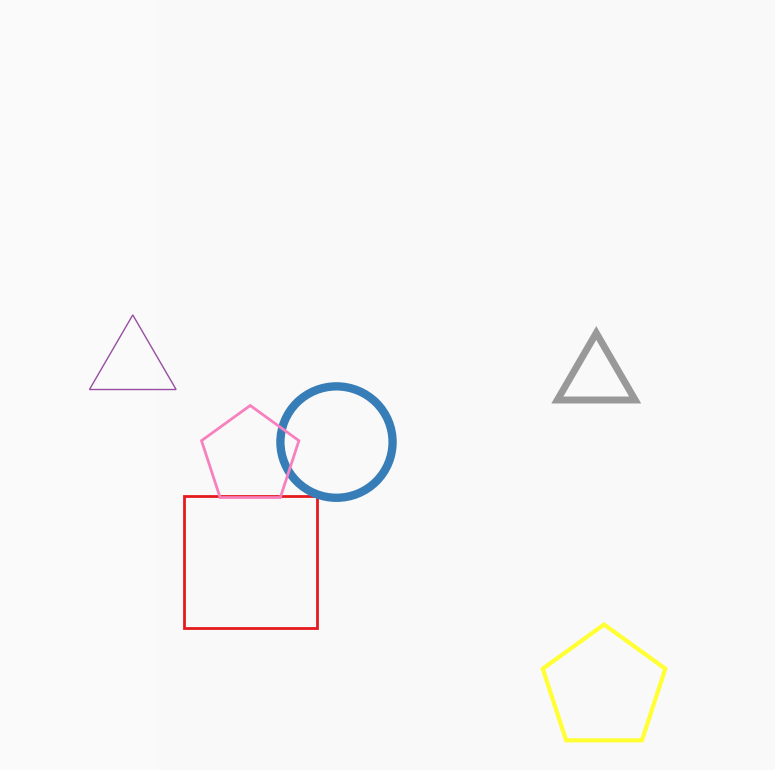[{"shape": "square", "thickness": 1, "radius": 0.43, "center": [0.323, 0.271]}, {"shape": "circle", "thickness": 3, "radius": 0.36, "center": [0.434, 0.426]}, {"shape": "triangle", "thickness": 0.5, "radius": 0.32, "center": [0.171, 0.526]}, {"shape": "pentagon", "thickness": 1.5, "radius": 0.42, "center": [0.779, 0.106]}, {"shape": "pentagon", "thickness": 1, "radius": 0.33, "center": [0.323, 0.407]}, {"shape": "triangle", "thickness": 2.5, "radius": 0.29, "center": [0.769, 0.51]}]